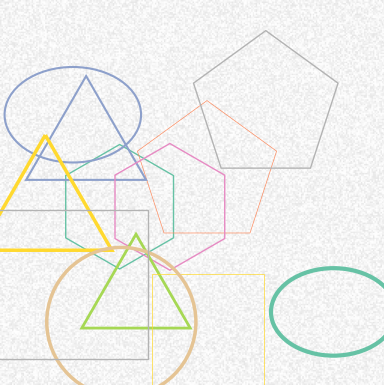[{"shape": "oval", "thickness": 3, "radius": 0.81, "center": [0.866, 0.19]}, {"shape": "hexagon", "thickness": 1, "radius": 0.81, "center": [0.311, 0.463]}, {"shape": "pentagon", "thickness": 0.5, "radius": 0.95, "center": [0.538, 0.549]}, {"shape": "oval", "thickness": 1.5, "radius": 0.89, "center": [0.189, 0.702]}, {"shape": "triangle", "thickness": 1.5, "radius": 0.9, "center": [0.224, 0.623]}, {"shape": "hexagon", "thickness": 1, "radius": 0.82, "center": [0.441, 0.463]}, {"shape": "triangle", "thickness": 2, "radius": 0.81, "center": [0.353, 0.229]}, {"shape": "triangle", "thickness": 2.5, "radius": 1.0, "center": [0.118, 0.45]}, {"shape": "square", "thickness": 0.5, "radius": 0.73, "center": [0.541, 0.143]}, {"shape": "circle", "thickness": 2.5, "radius": 0.97, "center": [0.315, 0.164]}, {"shape": "square", "thickness": 1, "radius": 0.97, "center": [0.19, 0.261]}, {"shape": "pentagon", "thickness": 1, "radius": 0.99, "center": [0.69, 0.723]}]